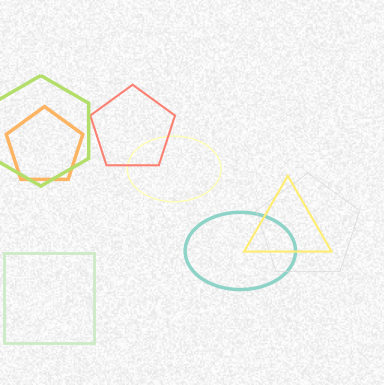[{"shape": "oval", "thickness": 2.5, "radius": 0.72, "center": [0.624, 0.348]}, {"shape": "oval", "thickness": 1, "radius": 0.61, "center": [0.452, 0.561]}, {"shape": "pentagon", "thickness": 1.5, "radius": 0.58, "center": [0.345, 0.664]}, {"shape": "pentagon", "thickness": 2.5, "radius": 0.52, "center": [0.116, 0.619]}, {"shape": "hexagon", "thickness": 2.5, "radius": 0.72, "center": [0.106, 0.66]}, {"shape": "pentagon", "thickness": 0.5, "radius": 0.71, "center": [0.8, 0.409]}, {"shape": "square", "thickness": 2, "radius": 0.59, "center": [0.128, 0.226]}, {"shape": "triangle", "thickness": 1.5, "radius": 0.66, "center": [0.748, 0.412]}]